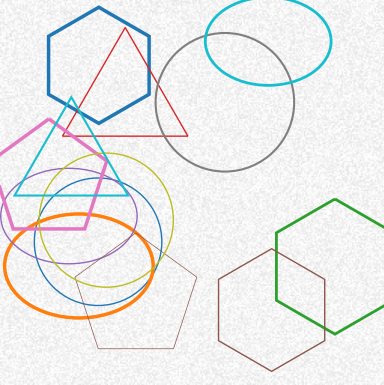[{"shape": "circle", "thickness": 1, "radius": 0.83, "center": [0.255, 0.372]}, {"shape": "hexagon", "thickness": 2.5, "radius": 0.75, "center": [0.257, 0.83]}, {"shape": "oval", "thickness": 2.5, "radius": 0.96, "center": [0.205, 0.309]}, {"shape": "hexagon", "thickness": 2, "radius": 0.88, "center": [0.87, 0.308]}, {"shape": "triangle", "thickness": 1, "radius": 0.94, "center": [0.325, 0.74]}, {"shape": "oval", "thickness": 1, "radius": 0.89, "center": [0.179, 0.439]}, {"shape": "pentagon", "thickness": 0.5, "radius": 0.83, "center": [0.353, 0.229]}, {"shape": "hexagon", "thickness": 1, "radius": 0.8, "center": [0.706, 0.195]}, {"shape": "pentagon", "thickness": 2.5, "radius": 0.79, "center": [0.127, 0.533]}, {"shape": "circle", "thickness": 1.5, "radius": 0.9, "center": [0.584, 0.734]}, {"shape": "circle", "thickness": 1, "radius": 0.87, "center": [0.276, 0.428]}, {"shape": "oval", "thickness": 2, "radius": 0.82, "center": [0.697, 0.893]}, {"shape": "triangle", "thickness": 1.5, "radius": 0.85, "center": [0.185, 0.577]}]